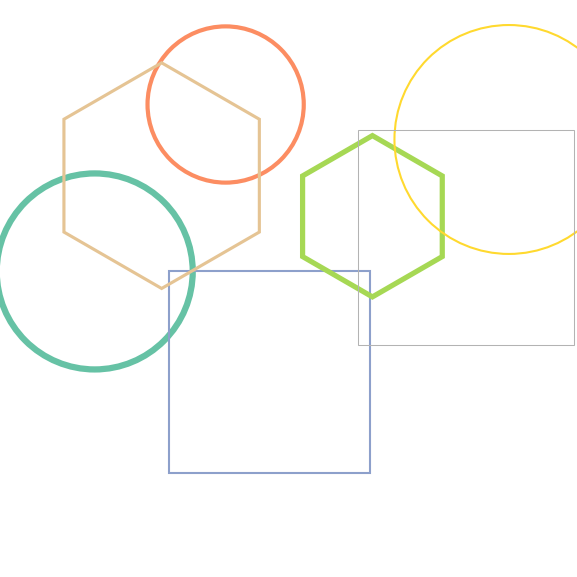[{"shape": "circle", "thickness": 3, "radius": 0.85, "center": [0.164, 0.529]}, {"shape": "circle", "thickness": 2, "radius": 0.68, "center": [0.391, 0.818]}, {"shape": "square", "thickness": 1, "radius": 0.87, "center": [0.467, 0.355]}, {"shape": "hexagon", "thickness": 2.5, "radius": 0.7, "center": [0.645, 0.625]}, {"shape": "circle", "thickness": 1, "radius": 0.99, "center": [0.881, 0.758]}, {"shape": "hexagon", "thickness": 1.5, "radius": 0.98, "center": [0.28, 0.695]}, {"shape": "square", "thickness": 0.5, "radius": 0.93, "center": [0.807, 0.588]}]